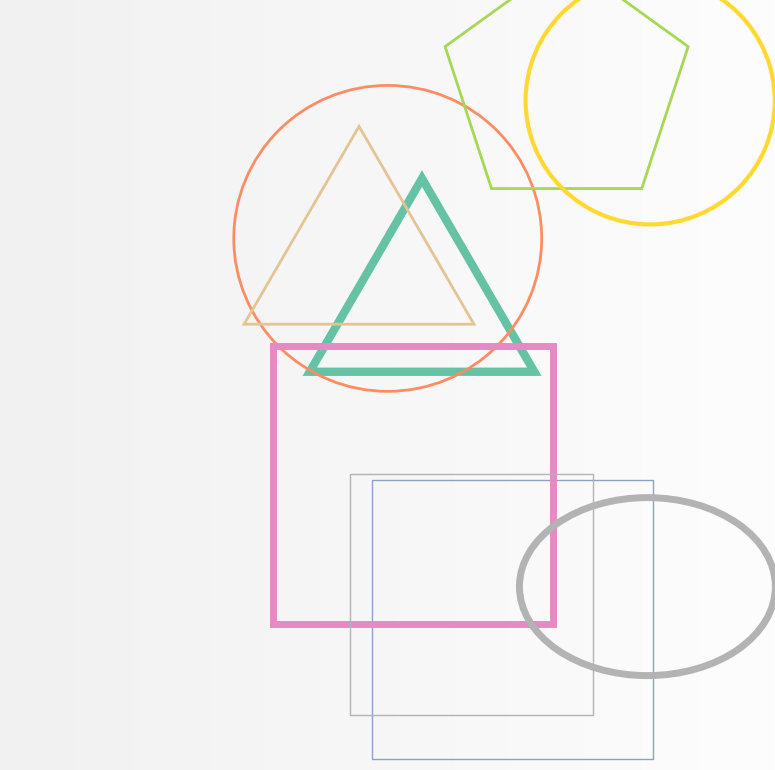[{"shape": "triangle", "thickness": 3, "radius": 0.84, "center": [0.545, 0.601]}, {"shape": "circle", "thickness": 1, "radius": 0.99, "center": [0.5, 0.69]}, {"shape": "square", "thickness": 0.5, "radius": 0.9, "center": [0.661, 0.196]}, {"shape": "square", "thickness": 2.5, "radius": 0.9, "center": [0.533, 0.37]}, {"shape": "pentagon", "thickness": 1, "radius": 0.82, "center": [0.731, 0.889]}, {"shape": "circle", "thickness": 1.5, "radius": 0.8, "center": [0.839, 0.869]}, {"shape": "triangle", "thickness": 1, "radius": 0.86, "center": [0.463, 0.665]}, {"shape": "square", "thickness": 0.5, "radius": 0.78, "center": [0.608, 0.227]}, {"shape": "oval", "thickness": 2.5, "radius": 0.83, "center": [0.835, 0.238]}]